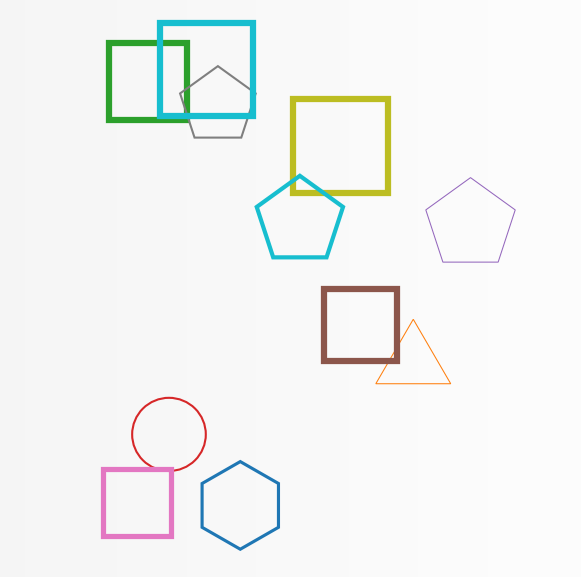[{"shape": "hexagon", "thickness": 1.5, "radius": 0.38, "center": [0.413, 0.124]}, {"shape": "triangle", "thickness": 0.5, "radius": 0.37, "center": [0.711, 0.372]}, {"shape": "square", "thickness": 3, "radius": 0.34, "center": [0.255, 0.858]}, {"shape": "circle", "thickness": 1, "radius": 0.32, "center": [0.291, 0.247]}, {"shape": "pentagon", "thickness": 0.5, "radius": 0.4, "center": [0.809, 0.611]}, {"shape": "square", "thickness": 3, "radius": 0.31, "center": [0.62, 0.436]}, {"shape": "square", "thickness": 2.5, "radius": 0.29, "center": [0.235, 0.129]}, {"shape": "pentagon", "thickness": 1, "radius": 0.34, "center": [0.375, 0.816]}, {"shape": "square", "thickness": 3, "radius": 0.41, "center": [0.586, 0.746]}, {"shape": "pentagon", "thickness": 2, "radius": 0.39, "center": [0.516, 0.617]}, {"shape": "square", "thickness": 3, "radius": 0.4, "center": [0.356, 0.878]}]